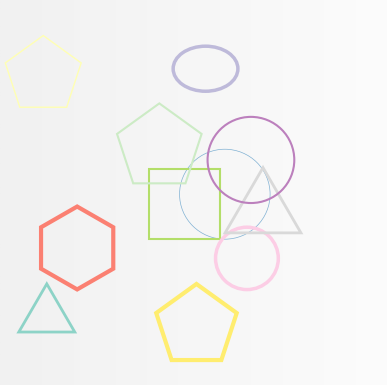[{"shape": "triangle", "thickness": 2, "radius": 0.42, "center": [0.121, 0.179]}, {"shape": "pentagon", "thickness": 1, "radius": 0.51, "center": [0.112, 0.805]}, {"shape": "oval", "thickness": 2.5, "radius": 0.42, "center": [0.53, 0.822]}, {"shape": "hexagon", "thickness": 3, "radius": 0.54, "center": [0.199, 0.356]}, {"shape": "circle", "thickness": 0.5, "radius": 0.58, "center": [0.58, 0.496]}, {"shape": "square", "thickness": 1.5, "radius": 0.46, "center": [0.477, 0.471]}, {"shape": "circle", "thickness": 2.5, "radius": 0.41, "center": [0.637, 0.329]}, {"shape": "triangle", "thickness": 2, "radius": 0.56, "center": [0.679, 0.452]}, {"shape": "circle", "thickness": 1.5, "radius": 0.56, "center": [0.648, 0.585]}, {"shape": "pentagon", "thickness": 1.5, "radius": 0.57, "center": [0.411, 0.617]}, {"shape": "pentagon", "thickness": 3, "radius": 0.55, "center": [0.507, 0.153]}]